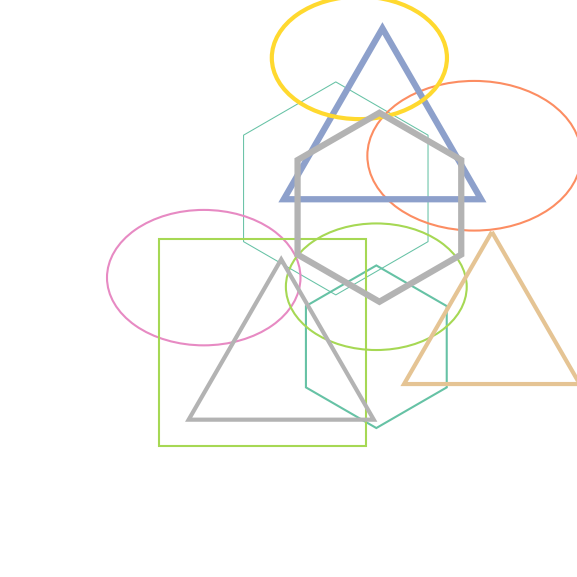[{"shape": "hexagon", "thickness": 0.5, "radius": 0.92, "center": [0.581, 0.673]}, {"shape": "hexagon", "thickness": 1, "radius": 0.7, "center": [0.652, 0.399]}, {"shape": "oval", "thickness": 1, "radius": 0.93, "center": [0.821, 0.729]}, {"shape": "triangle", "thickness": 3, "radius": 0.99, "center": [0.662, 0.753]}, {"shape": "oval", "thickness": 1, "radius": 0.84, "center": [0.353, 0.518]}, {"shape": "oval", "thickness": 1, "radius": 0.78, "center": [0.652, 0.503]}, {"shape": "square", "thickness": 1, "radius": 0.9, "center": [0.454, 0.406]}, {"shape": "oval", "thickness": 2, "radius": 0.76, "center": [0.622, 0.899]}, {"shape": "triangle", "thickness": 2, "radius": 0.88, "center": [0.852, 0.422]}, {"shape": "triangle", "thickness": 2, "radius": 0.93, "center": [0.487, 0.365]}, {"shape": "hexagon", "thickness": 3, "radius": 0.82, "center": [0.657, 0.64]}]